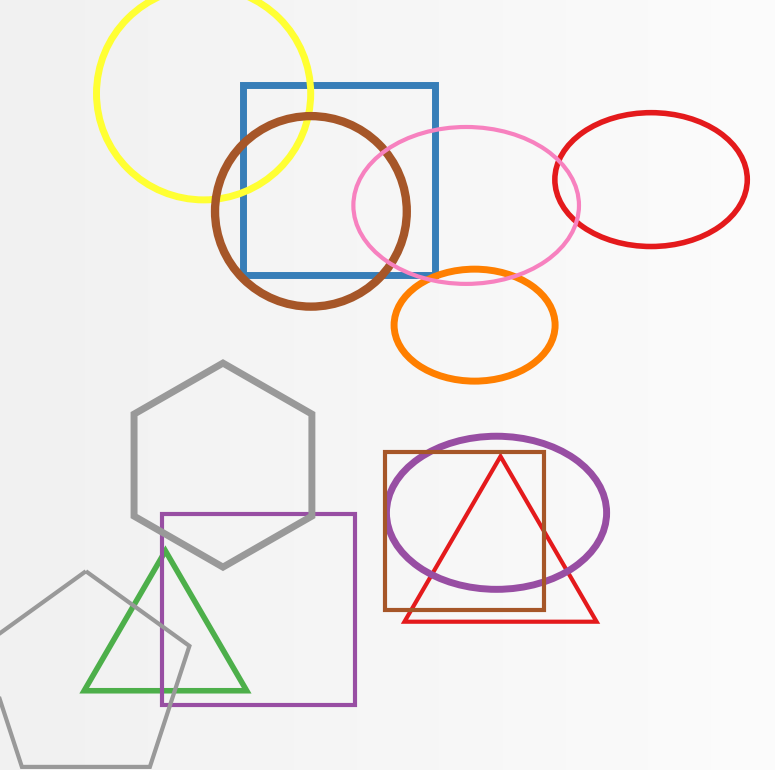[{"shape": "oval", "thickness": 2, "radius": 0.62, "center": [0.84, 0.767]}, {"shape": "triangle", "thickness": 1.5, "radius": 0.72, "center": [0.646, 0.264]}, {"shape": "square", "thickness": 2.5, "radius": 0.62, "center": [0.438, 0.766]}, {"shape": "triangle", "thickness": 2, "radius": 0.61, "center": [0.213, 0.163]}, {"shape": "square", "thickness": 1.5, "radius": 0.62, "center": [0.333, 0.209]}, {"shape": "oval", "thickness": 2.5, "radius": 0.71, "center": [0.641, 0.334]}, {"shape": "oval", "thickness": 2.5, "radius": 0.52, "center": [0.612, 0.578]}, {"shape": "circle", "thickness": 2.5, "radius": 0.69, "center": [0.263, 0.879]}, {"shape": "circle", "thickness": 3, "radius": 0.62, "center": [0.401, 0.725]}, {"shape": "square", "thickness": 1.5, "radius": 0.51, "center": [0.6, 0.31]}, {"shape": "oval", "thickness": 1.5, "radius": 0.73, "center": [0.602, 0.733]}, {"shape": "hexagon", "thickness": 2.5, "radius": 0.66, "center": [0.288, 0.396]}, {"shape": "pentagon", "thickness": 1.5, "radius": 0.7, "center": [0.111, 0.118]}]